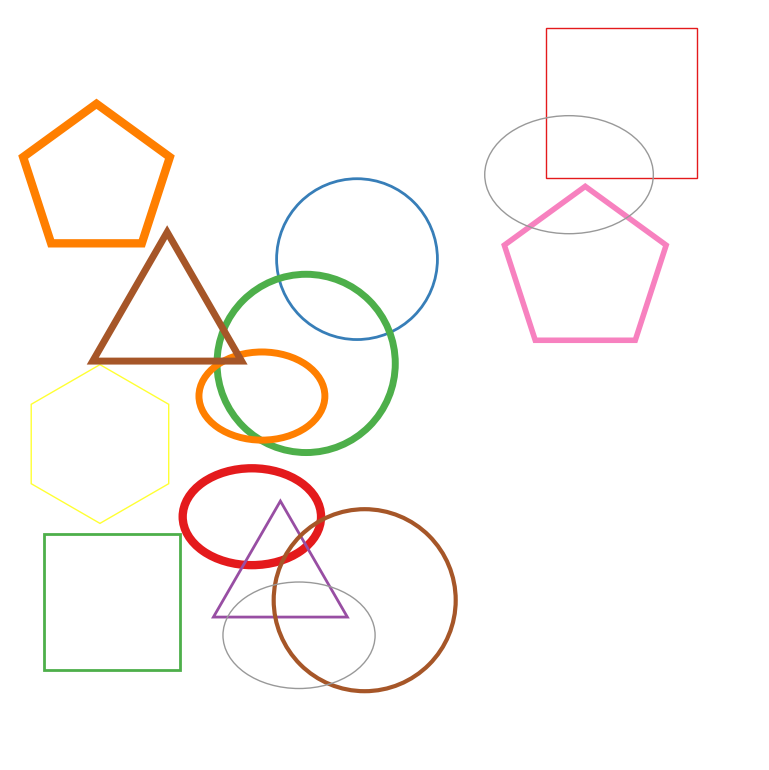[{"shape": "oval", "thickness": 3, "radius": 0.45, "center": [0.327, 0.329]}, {"shape": "square", "thickness": 0.5, "radius": 0.49, "center": [0.807, 0.866]}, {"shape": "circle", "thickness": 1, "radius": 0.52, "center": [0.464, 0.663]}, {"shape": "square", "thickness": 1, "radius": 0.44, "center": [0.146, 0.218]}, {"shape": "circle", "thickness": 2.5, "radius": 0.58, "center": [0.398, 0.528]}, {"shape": "triangle", "thickness": 1, "radius": 0.5, "center": [0.364, 0.249]}, {"shape": "pentagon", "thickness": 3, "radius": 0.5, "center": [0.125, 0.765]}, {"shape": "oval", "thickness": 2.5, "radius": 0.41, "center": [0.34, 0.486]}, {"shape": "hexagon", "thickness": 0.5, "radius": 0.52, "center": [0.13, 0.423]}, {"shape": "triangle", "thickness": 2.5, "radius": 0.56, "center": [0.217, 0.587]}, {"shape": "circle", "thickness": 1.5, "radius": 0.59, "center": [0.474, 0.221]}, {"shape": "pentagon", "thickness": 2, "radius": 0.55, "center": [0.76, 0.647]}, {"shape": "oval", "thickness": 0.5, "radius": 0.55, "center": [0.739, 0.773]}, {"shape": "oval", "thickness": 0.5, "radius": 0.49, "center": [0.388, 0.175]}]